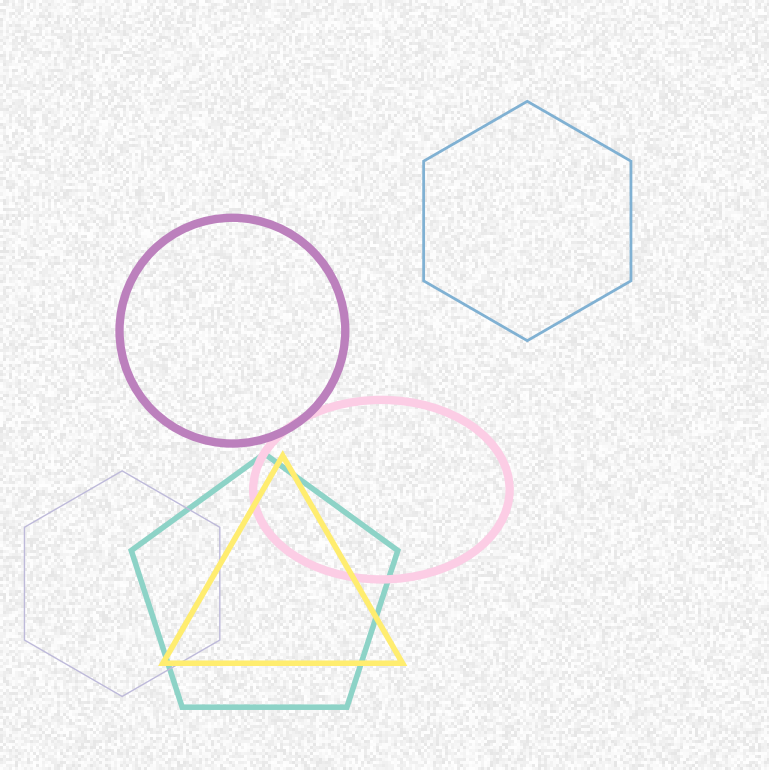[{"shape": "pentagon", "thickness": 2, "radius": 0.91, "center": [0.344, 0.229]}, {"shape": "hexagon", "thickness": 0.5, "radius": 0.73, "center": [0.159, 0.242]}, {"shape": "hexagon", "thickness": 1, "radius": 0.78, "center": [0.685, 0.713]}, {"shape": "oval", "thickness": 3, "radius": 0.83, "center": [0.495, 0.364]}, {"shape": "circle", "thickness": 3, "radius": 0.73, "center": [0.302, 0.571]}, {"shape": "triangle", "thickness": 2, "radius": 0.9, "center": [0.367, 0.229]}]